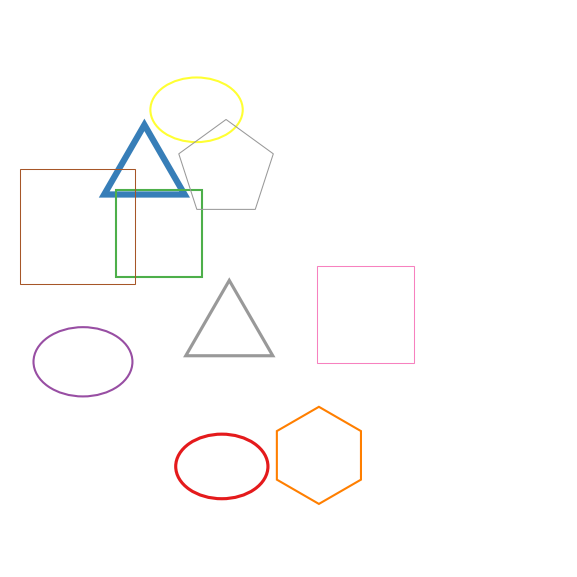[{"shape": "oval", "thickness": 1.5, "radius": 0.4, "center": [0.384, 0.191]}, {"shape": "triangle", "thickness": 3, "radius": 0.4, "center": [0.25, 0.703]}, {"shape": "square", "thickness": 1, "radius": 0.37, "center": [0.276, 0.595]}, {"shape": "oval", "thickness": 1, "radius": 0.43, "center": [0.144, 0.373]}, {"shape": "hexagon", "thickness": 1, "radius": 0.42, "center": [0.552, 0.211]}, {"shape": "oval", "thickness": 1, "radius": 0.4, "center": [0.34, 0.809]}, {"shape": "square", "thickness": 0.5, "radius": 0.49, "center": [0.134, 0.607]}, {"shape": "square", "thickness": 0.5, "radius": 0.42, "center": [0.633, 0.455]}, {"shape": "pentagon", "thickness": 0.5, "radius": 0.43, "center": [0.391, 0.706]}, {"shape": "triangle", "thickness": 1.5, "radius": 0.43, "center": [0.397, 0.427]}]